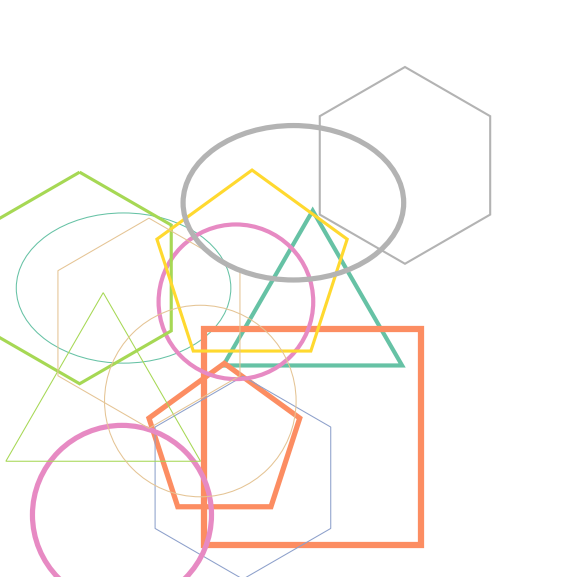[{"shape": "triangle", "thickness": 2, "radius": 0.89, "center": [0.541, 0.456]}, {"shape": "oval", "thickness": 0.5, "radius": 0.93, "center": [0.214, 0.5]}, {"shape": "square", "thickness": 3, "radius": 0.94, "center": [0.542, 0.243]}, {"shape": "pentagon", "thickness": 2.5, "radius": 0.69, "center": [0.388, 0.233]}, {"shape": "hexagon", "thickness": 0.5, "radius": 0.88, "center": [0.421, 0.172]}, {"shape": "circle", "thickness": 2.5, "radius": 0.78, "center": [0.211, 0.108]}, {"shape": "circle", "thickness": 2, "radius": 0.67, "center": [0.408, 0.477]}, {"shape": "hexagon", "thickness": 1.5, "radius": 0.92, "center": [0.138, 0.518]}, {"shape": "triangle", "thickness": 0.5, "radius": 0.97, "center": [0.179, 0.298]}, {"shape": "pentagon", "thickness": 1.5, "radius": 0.87, "center": [0.436, 0.531]}, {"shape": "circle", "thickness": 0.5, "radius": 0.83, "center": [0.347, 0.305]}, {"shape": "hexagon", "thickness": 0.5, "radius": 0.91, "center": [0.258, 0.439]}, {"shape": "hexagon", "thickness": 1, "radius": 0.85, "center": [0.701, 0.713]}, {"shape": "oval", "thickness": 2.5, "radius": 0.96, "center": [0.508, 0.648]}]